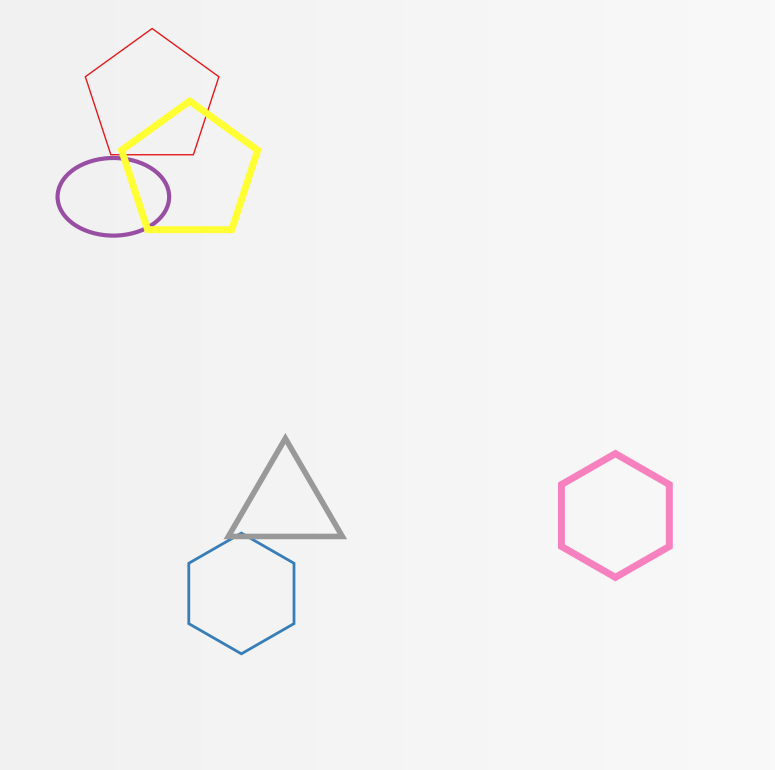[{"shape": "pentagon", "thickness": 0.5, "radius": 0.45, "center": [0.196, 0.872]}, {"shape": "hexagon", "thickness": 1, "radius": 0.39, "center": [0.311, 0.229]}, {"shape": "oval", "thickness": 1.5, "radius": 0.36, "center": [0.146, 0.744]}, {"shape": "pentagon", "thickness": 2.5, "radius": 0.46, "center": [0.245, 0.776]}, {"shape": "hexagon", "thickness": 2.5, "radius": 0.4, "center": [0.794, 0.331]}, {"shape": "triangle", "thickness": 2, "radius": 0.42, "center": [0.368, 0.346]}]